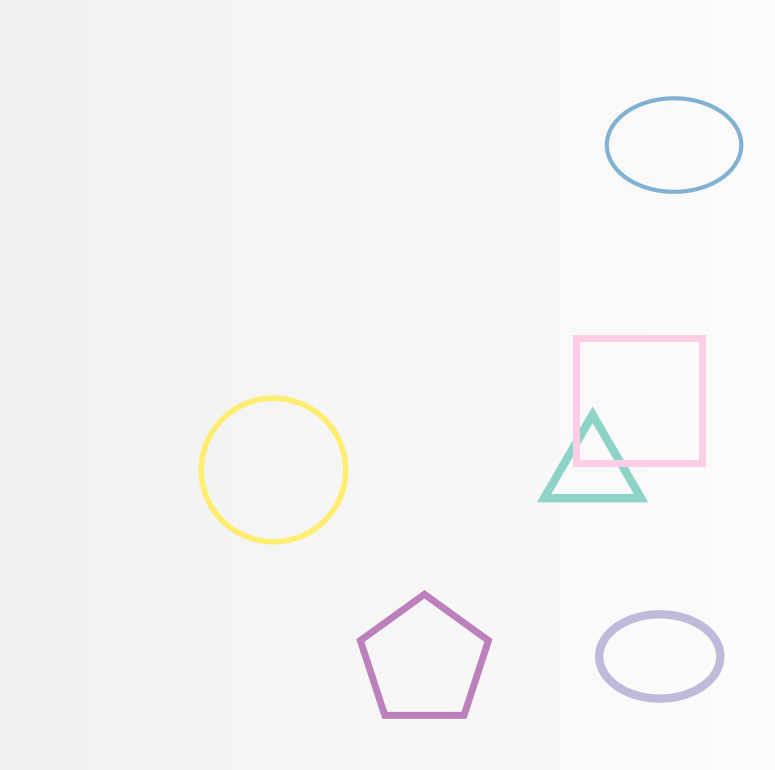[{"shape": "triangle", "thickness": 3, "radius": 0.36, "center": [0.765, 0.389]}, {"shape": "oval", "thickness": 3, "radius": 0.39, "center": [0.851, 0.147]}, {"shape": "oval", "thickness": 1.5, "radius": 0.43, "center": [0.87, 0.812]}, {"shape": "square", "thickness": 2.5, "radius": 0.41, "center": [0.825, 0.48]}, {"shape": "pentagon", "thickness": 2.5, "radius": 0.43, "center": [0.548, 0.141]}, {"shape": "circle", "thickness": 2, "radius": 0.47, "center": [0.353, 0.39]}]